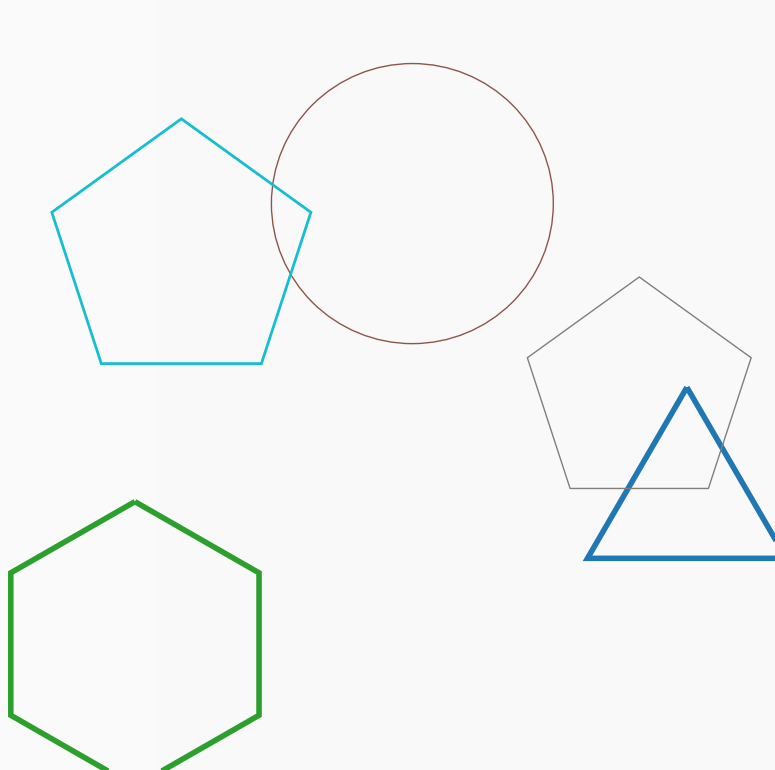[{"shape": "triangle", "thickness": 2, "radius": 0.74, "center": [0.886, 0.349]}, {"shape": "hexagon", "thickness": 2, "radius": 0.92, "center": [0.174, 0.164]}, {"shape": "circle", "thickness": 0.5, "radius": 0.91, "center": [0.532, 0.736]}, {"shape": "pentagon", "thickness": 0.5, "radius": 0.76, "center": [0.825, 0.488]}, {"shape": "pentagon", "thickness": 1, "radius": 0.88, "center": [0.234, 0.67]}]